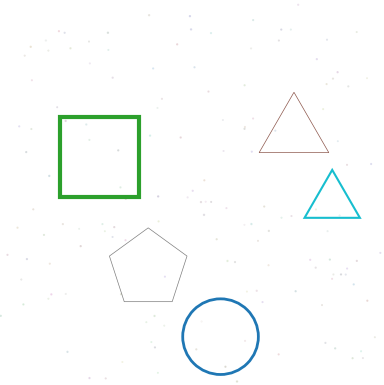[{"shape": "circle", "thickness": 2, "radius": 0.49, "center": [0.573, 0.126]}, {"shape": "square", "thickness": 3, "radius": 0.52, "center": [0.259, 0.592]}, {"shape": "triangle", "thickness": 0.5, "radius": 0.52, "center": [0.764, 0.656]}, {"shape": "pentagon", "thickness": 0.5, "radius": 0.53, "center": [0.385, 0.302]}, {"shape": "triangle", "thickness": 1.5, "radius": 0.41, "center": [0.863, 0.476]}]